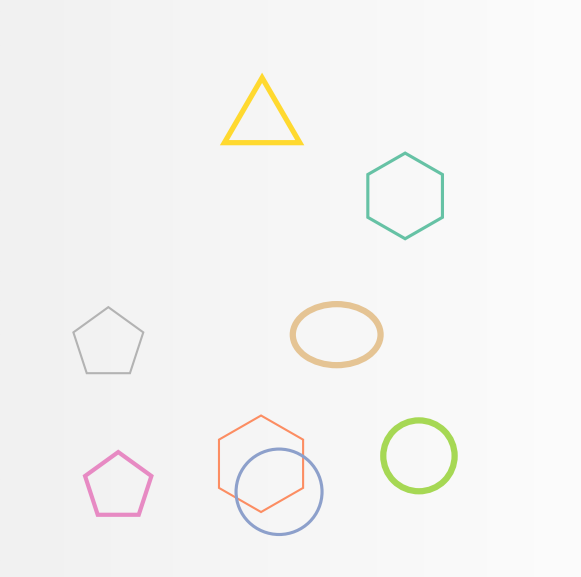[{"shape": "hexagon", "thickness": 1.5, "radius": 0.37, "center": [0.697, 0.66]}, {"shape": "hexagon", "thickness": 1, "radius": 0.42, "center": [0.449, 0.196]}, {"shape": "circle", "thickness": 1.5, "radius": 0.37, "center": [0.48, 0.148]}, {"shape": "pentagon", "thickness": 2, "radius": 0.3, "center": [0.203, 0.156]}, {"shape": "circle", "thickness": 3, "radius": 0.31, "center": [0.721, 0.21]}, {"shape": "triangle", "thickness": 2.5, "radius": 0.37, "center": [0.451, 0.79]}, {"shape": "oval", "thickness": 3, "radius": 0.38, "center": [0.579, 0.42]}, {"shape": "pentagon", "thickness": 1, "radius": 0.32, "center": [0.186, 0.404]}]